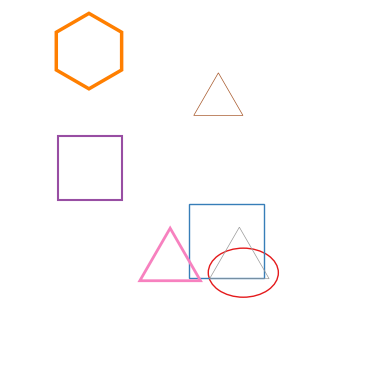[{"shape": "oval", "thickness": 1, "radius": 0.46, "center": [0.632, 0.292]}, {"shape": "square", "thickness": 1, "radius": 0.48, "center": [0.588, 0.374]}, {"shape": "square", "thickness": 1.5, "radius": 0.42, "center": [0.233, 0.564]}, {"shape": "hexagon", "thickness": 2.5, "radius": 0.49, "center": [0.231, 0.867]}, {"shape": "triangle", "thickness": 0.5, "radius": 0.37, "center": [0.567, 0.737]}, {"shape": "triangle", "thickness": 2, "radius": 0.45, "center": [0.442, 0.316]}, {"shape": "triangle", "thickness": 0.5, "radius": 0.45, "center": [0.622, 0.321]}]